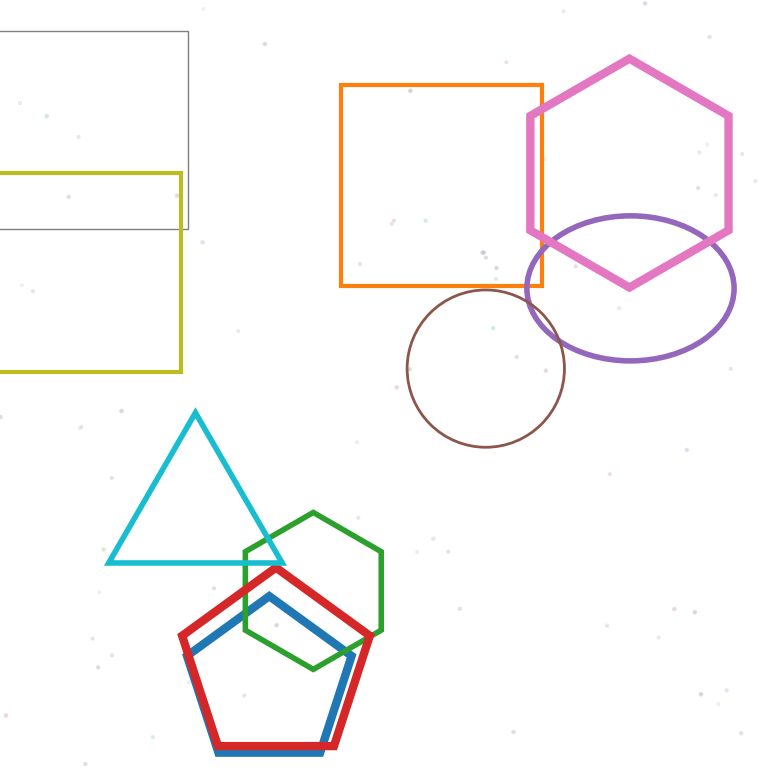[{"shape": "pentagon", "thickness": 3, "radius": 0.56, "center": [0.35, 0.113]}, {"shape": "square", "thickness": 1.5, "radius": 0.65, "center": [0.573, 0.759]}, {"shape": "hexagon", "thickness": 2, "radius": 0.51, "center": [0.407, 0.233]}, {"shape": "pentagon", "thickness": 3, "radius": 0.64, "center": [0.358, 0.135]}, {"shape": "oval", "thickness": 2, "radius": 0.67, "center": [0.819, 0.626]}, {"shape": "circle", "thickness": 1, "radius": 0.51, "center": [0.631, 0.521]}, {"shape": "hexagon", "thickness": 3, "radius": 0.74, "center": [0.817, 0.775]}, {"shape": "square", "thickness": 0.5, "radius": 0.64, "center": [0.116, 0.831]}, {"shape": "square", "thickness": 1.5, "radius": 0.65, "center": [0.105, 0.646]}, {"shape": "triangle", "thickness": 2, "radius": 0.65, "center": [0.254, 0.334]}]